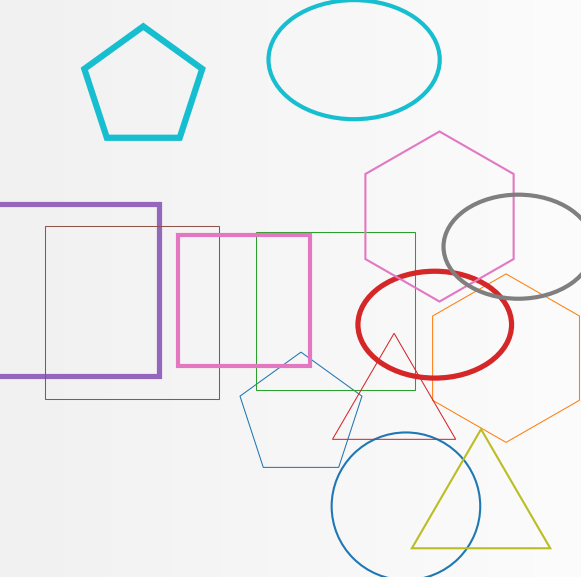[{"shape": "circle", "thickness": 1, "radius": 0.64, "center": [0.698, 0.122]}, {"shape": "pentagon", "thickness": 0.5, "radius": 0.55, "center": [0.518, 0.279]}, {"shape": "hexagon", "thickness": 0.5, "radius": 0.73, "center": [0.871, 0.379]}, {"shape": "square", "thickness": 0.5, "radius": 0.68, "center": [0.578, 0.461]}, {"shape": "oval", "thickness": 2.5, "radius": 0.66, "center": [0.748, 0.437]}, {"shape": "triangle", "thickness": 0.5, "radius": 0.61, "center": [0.678, 0.3]}, {"shape": "square", "thickness": 2.5, "radius": 0.74, "center": [0.126, 0.497]}, {"shape": "square", "thickness": 0.5, "radius": 0.75, "center": [0.227, 0.458]}, {"shape": "square", "thickness": 2, "radius": 0.57, "center": [0.42, 0.478]}, {"shape": "hexagon", "thickness": 1, "radius": 0.74, "center": [0.756, 0.624]}, {"shape": "oval", "thickness": 2, "radius": 0.64, "center": [0.892, 0.572]}, {"shape": "triangle", "thickness": 1, "radius": 0.69, "center": [0.828, 0.118]}, {"shape": "pentagon", "thickness": 3, "radius": 0.53, "center": [0.246, 0.847]}, {"shape": "oval", "thickness": 2, "radius": 0.74, "center": [0.609, 0.896]}]